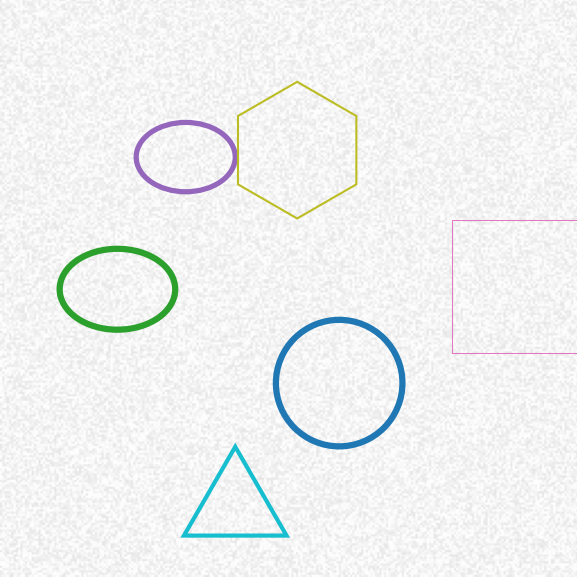[{"shape": "circle", "thickness": 3, "radius": 0.55, "center": [0.587, 0.336]}, {"shape": "oval", "thickness": 3, "radius": 0.5, "center": [0.203, 0.498]}, {"shape": "oval", "thickness": 2.5, "radius": 0.43, "center": [0.322, 0.727]}, {"shape": "square", "thickness": 0.5, "radius": 0.57, "center": [0.897, 0.503]}, {"shape": "hexagon", "thickness": 1, "radius": 0.59, "center": [0.515, 0.739]}, {"shape": "triangle", "thickness": 2, "radius": 0.51, "center": [0.407, 0.123]}]